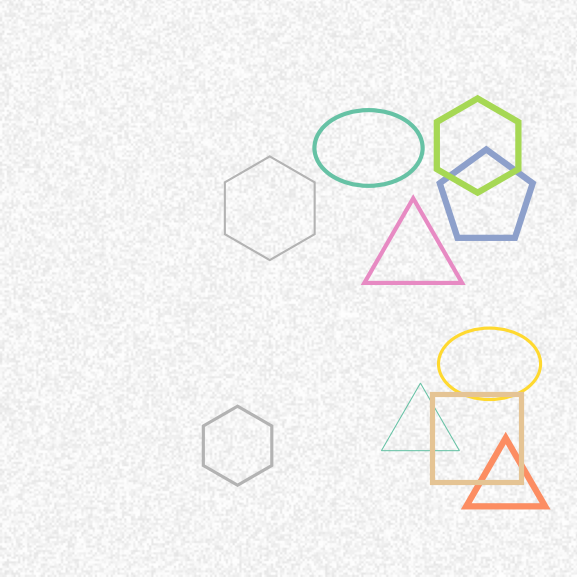[{"shape": "oval", "thickness": 2, "radius": 0.47, "center": [0.638, 0.743]}, {"shape": "triangle", "thickness": 0.5, "radius": 0.39, "center": [0.728, 0.258]}, {"shape": "triangle", "thickness": 3, "radius": 0.39, "center": [0.876, 0.162]}, {"shape": "pentagon", "thickness": 3, "radius": 0.42, "center": [0.842, 0.656]}, {"shape": "triangle", "thickness": 2, "radius": 0.49, "center": [0.716, 0.558]}, {"shape": "hexagon", "thickness": 3, "radius": 0.41, "center": [0.827, 0.747]}, {"shape": "oval", "thickness": 1.5, "radius": 0.44, "center": [0.848, 0.369]}, {"shape": "square", "thickness": 2.5, "radius": 0.38, "center": [0.825, 0.24]}, {"shape": "hexagon", "thickness": 1.5, "radius": 0.34, "center": [0.411, 0.227]}, {"shape": "hexagon", "thickness": 1, "radius": 0.45, "center": [0.467, 0.639]}]